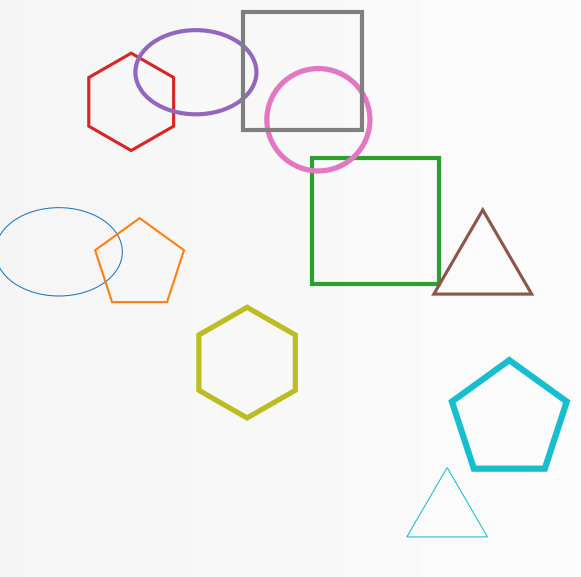[{"shape": "oval", "thickness": 0.5, "radius": 0.55, "center": [0.101, 0.563]}, {"shape": "pentagon", "thickness": 1, "radius": 0.4, "center": [0.24, 0.541]}, {"shape": "square", "thickness": 2, "radius": 0.55, "center": [0.646, 0.616]}, {"shape": "hexagon", "thickness": 1.5, "radius": 0.42, "center": [0.226, 0.823]}, {"shape": "oval", "thickness": 2, "radius": 0.52, "center": [0.337, 0.874]}, {"shape": "triangle", "thickness": 1.5, "radius": 0.49, "center": [0.831, 0.538]}, {"shape": "circle", "thickness": 2.5, "radius": 0.44, "center": [0.548, 0.792]}, {"shape": "square", "thickness": 2, "radius": 0.51, "center": [0.52, 0.877]}, {"shape": "hexagon", "thickness": 2.5, "radius": 0.48, "center": [0.425, 0.371]}, {"shape": "pentagon", "thickness": 3, "radius": 0.52, "center": [0.876, 0.272]}, {"shape": "triangle", "thickness": 0.5, "radius": 0.4, "center": [0.769, 0.109]}]